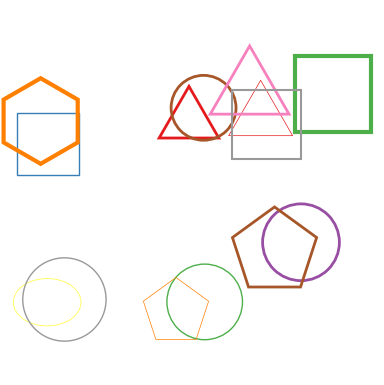[{"shape": "triangle", "thickness": 0.5, "radius": 0.48, "center": [0.677, 0.696]}, {"shape": "triangle", "thickness": 2, "radius": 0.45, "center": [0.491, 0.686]}, {"shape": "square", "thickness": 1, "radius": 0.4, "center": [0.126, 0.625]}, {"shape": "square", "thickness": 3, "radius": 0.49, "center": [0.865, 0.756]}, {"shape": "circle", "thickness": 1, "radius": 0.49, "center": [0.532, 0.216]}, {"shape": "circle", "thickness": 2, "radius": 0.5, "center": [0.782, 0.371]}, {"shape": "hexagon", "thickness": 3, "radius": 0.56, "center": [0.106, 0.686]}, {"shape": "pentagon", "thickness": 0.5, "radius": 0.45, "center": [0.457, 0.19]}, {"shape": "oval", "thickness": 0.5, "radius": 0.44, "center": [0.123, 0.215]}, {"shape": "pentagon", "thickness": 2, "radius": 0.57, "center": [0.713, 0.348]}, {"shape": "circle", "thickness": 2, "radius": 0.42, "center": [0.529, 0.72]}, {"shape": "triangle", "thickness": 2, "radius": 0.59, "center": [0.648, 0.763]}, {"shape": "square", "thickness": 1.5, "radius": 0.44, "center": [0.692, 0.677]}, {"shape": "circle", "thickness": 1, "radius": 0.54, "center": [0.167, 0.222]}]